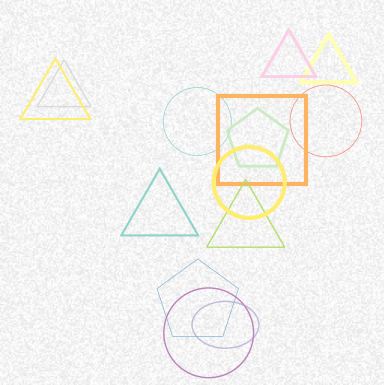[{"shape": "circle", "thickness": 0.5, "radius": 0.44, "center": [0.512, 0.684]}, {"shape": "triangle", "thickness": 1.5, "radius": 0.58, "center": [0.415, 0.446]}, {"shape": "triangle", "thickness": 3, "radius": 0.41, "center": [0.854, 0.828]}, {"shape": "oval", "thickness": 1, "radius": 0.43, "center": [0.586, 0.156]}, {"shape": "circle", "thickness": 0.5, "radius": 0.47, "center": [0.847, 0.686]}, {"shape": "pentagon", "thickness": 0.5, "radius": 0.56, "center": [0.514, 0.216]}, {"shape": "square", "thickness": 3, "radius": 0.57, "center": [0.681, 0.636]}, {"shape": "triangle", "thickness": 1, "radius": 0.59, "center": [0.638, 0.416]}, {"shape": "triangle", "thickness": 2, "radius": 0.4, "center": [0.75, 0.842]}, {"shape": "triangle", "thickness": 1, "radius": 0.4, "center": [0.166, 0.764]}, {"shape": "circle", "thickness": 1, "radius": 0.58, "center": [0.542, 0.136]}, {"shape": "pentagon", "thickness": 2, "radius": 0.42, "center": [0.669, 0.636]}, {"shape": "circle", "thickness": 3, "radius": 0.46, "center": [0.647, 0.526]}, {"shape": "triangle", "thickness": 1.5, "radius": 0.52, "center": [0.144, 0.743]}]